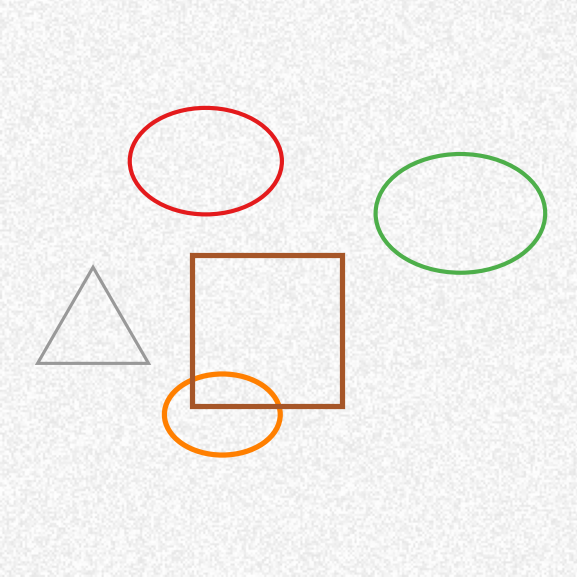[{"shape": "oval", "thickness": 2, "radius": 0.66, "center": [0.356, 0.72]}, {"shape": "oval", "thickness": 2, "radius": 0.73, "center": [0.797, 0.63]}, {"shape": "oval", "thickness": 2.5, "radius": 0.5, "center": [0.385, 0.281]}, {"shape": "square", "thickness": 2.5, "radius": 0.65, "center": [0.463, 0.427]}, {"shape": "triangle", "thickness": 1.5, "radius": 0.55, "center": [0.161, 0.425]}]